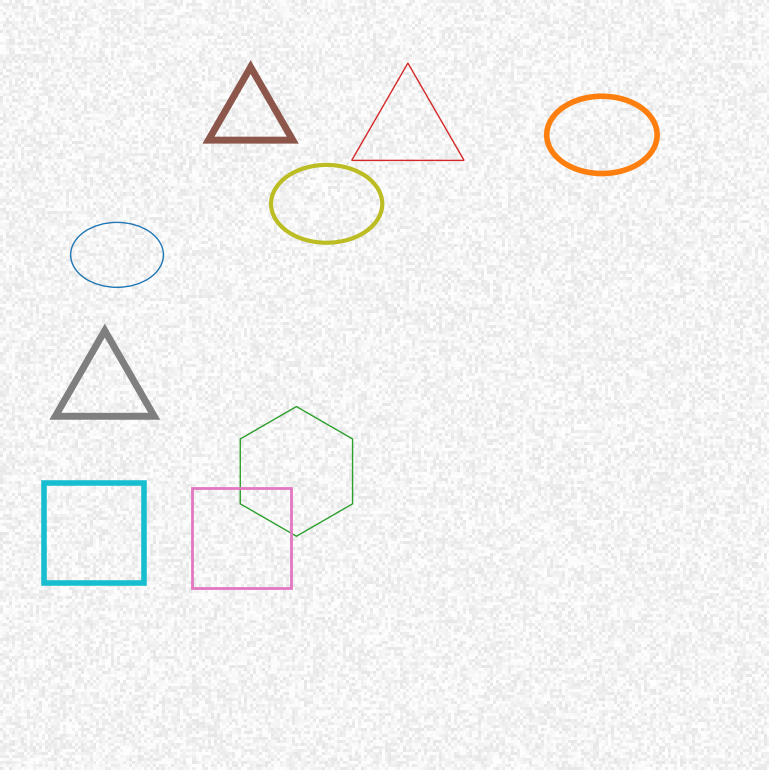[{"shape": "oval", "thickness": 0.5, "radius": 0.3, "center": [0.152, 0.669]}, {"shape": "oval", "thickness": 2, "radius": 0.36, "center": [0.782, 0.825]}, {"shape": "hexagon", "thickness": 0.5, "radius": 0.42, "center": [0.385, 0.388]}, {"shape": "triangle", "thickness": 0.5, "radius": 0.42, "center": [0.53, 0.834]}, {"shape": "triangle", "thickness": 2.5, "radius": 0.32, "center": [0.325, 0.85]}, {"shape": "square", "thickness": 1, "radius": 0.32, "center": [0.314, 0.301]}, {"shape": "triangle", "thickness": 2.5, "radius": 0.37, "center": [0.136, 0.496]}, {"shape": "oval", "thickness": 1.5, "radius": 0.36, "center": [0.424, 0.735]}, {"shape": "square", "thickness": 2, "radius": 0.32, "center": [0.122, 0.308]}]